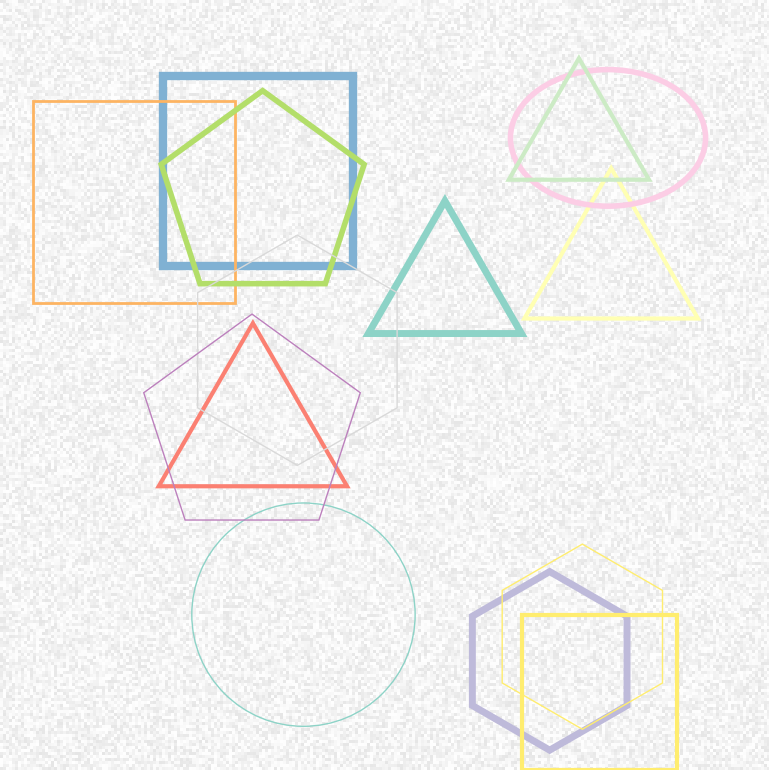[{"shape": "circle", "thickness": 0.5, "radius": 0.73, "center": [0.394, 0.202]}, {"shape": "triangle", "thickness": 2.5, "radius": 0.57, "center": [0.578, 0.624]}, {"shape": "triangle", "thickness": 1.5, "radius": 0.65, "center": [0.794, 0.651]}, {"shape": "hexagon", "thickness": 2.5, "radius": 0.58, "center": [0.714, 0.142]}, {"shape": "triangle", "thickness": 1.5, "radius": 0.71, "center": [0.328, 0.439]}, {"shape": "square", "thickness": 3, "radius": 0.62, "center": [0.335, 0.778]}, {"shape": "square", "thickness": 1, "radius": 0.66, "center": [0.174, 0.737]}, {"shape": "pentagon", "thickness": 2, "radius": 0.69, "center": [0.341, 0.744]}, {"shape": "oval", "thickness": 2, "radius": 0.63, "center": [0.79, 0.821]}, {"shape": "hexagon", "thickness": 0.5, "radius": 0.75, "center": [0.386, 0.545]}, {"shape": "pentagon", "thickness": 0.5, "radius": 0.74, "center": [0.327, 0.444]}, {"shape": "triangle", "thickness": 1.5, "radius": 0.53, "center": [0.752, 0.819]}, {"shape": "hexagon", "thickness": 0.5, "radius": 0.6, "center": [0.756, 0.173]}, {"shape": "square", "thickness": 1.5, "radius": 0.5, "center": [0.778, 0.101]}]